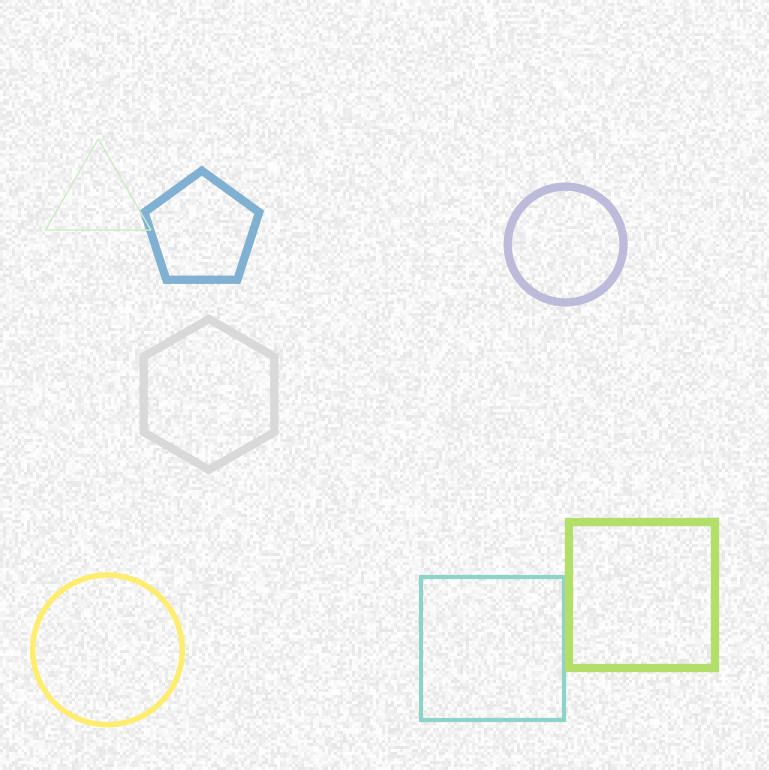[{"shape": "square", "thickness": 1.5, "radius": 0.46, "center": [0.64, 0.158]}, {"shape": "circle", "thickness": 3, "radius": 0.38, "center": [0.735, 0.682]}, {"shape": "pentagon", "thickness": 3, "radius": 0.39, "center": [0.262, 0.7]}, {"shape": "square", "thickness": 3, "radius": 0.47, "center": [0.834, 0.227]}, {"shape": "hexagon", "thickness": 3, "radius": 0.49, "center": [0.271, 0.488]}, {"shape": "triangle", "thickness": 0.5, "radius": 0.39, "center": [0.128, 0.741]}, {"shape": "circle", "thickness": 2, "radius": 0.49, "center": [0.14, 0.156]}]